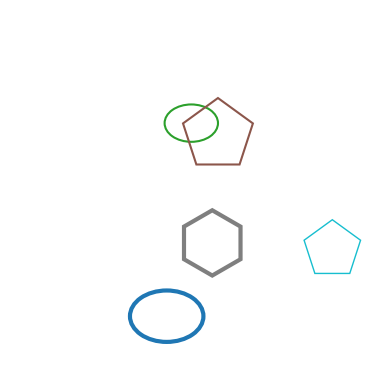[{"shape": "oval", "thickness": 3, "radius": 0.48, "center": [0.433, 0.179]}, {"shape": "oval", "thickness": 1.5, "radius": 0.35, "center": [0.497, 0.68]}, {"shape": "pentagon", "thickness": 1.5, "radius": 0.48, "center": [0.566, 0.65]}, {"shape": "hexagon", "thickness": 3, "radius": 0.42, "center": [0.551, 0.369]}, {"shape": "pentagon", "thickness": 1, "radius": 0.39, "center": [0.863, 0.352]}]